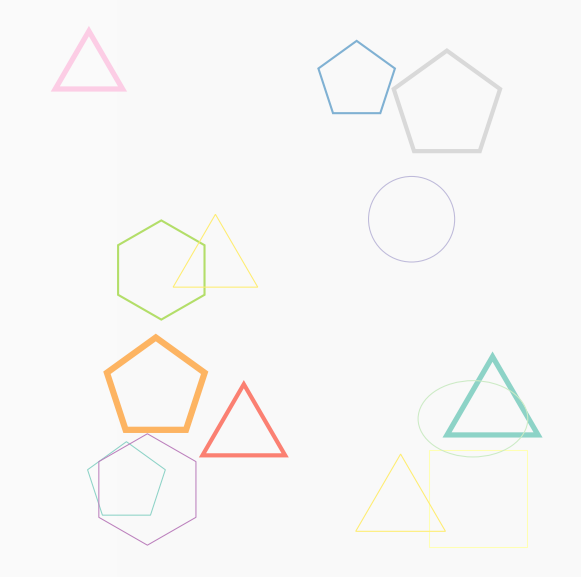[{"shape": "triangle", "thickness": 2.5, "radius": 0.45, "center": [0.847, 0.291]}, {"shape": "pentagon", "thickness": 0.5, "radius": 0.35, "center": [0.218, 0.164]}, {"shape": "square", "thickness": 0.5, "radius": 0.42, "center": [0.822, 0.136]}, {"shape": "circle", "thickness": 0.5, "radius": 0.37, "center": [0.708, 0.62]}, {"shape": "triangle", "thickness": 2, "radius": 0.41, "center": [0.419, 0.252]}, {"shape": "pentagon", "thickness": 1, "radius": 0.35, "center": [0.614, 0.859]}, {"shape": "pentagon", "thickness": 3, "radius": 0.44, "center": [0.268, 0.326]}, {"shape": "hexagon", "thickness": 1, "radius": 0.43, "center": [0.278, 0.532]}, {"shape": "triangle", "thickness": 2.5, "radius": 0.33, "center": [0.153, 0.878]}, {"shape": "pentagon", "thickness": 2, "radius": 0.48, "center": [0.769, 0.815]}, {"shape": "hexagon", "thickness": 0.5, "radius": 0.48, "center": [0.254, 0.152]}, {"shape": "oval", "thickness": 0.5, "radius": 0.47, "center": [0.814, 0.274]}, {"shape": "triangle", "thickness": 0.5, "radius": 0.45, "center": [0.689, 0.124]}, {"shape": "triangle", "thickness": 0.5, "radius": 0.42, "center": [0.371, 0.544]}]